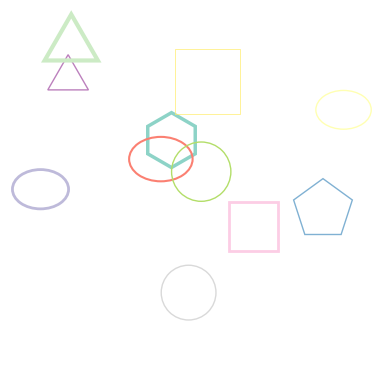[{"shape": "hexagon", "thickness": 2.5, "radius": 0.36, "center": [0.445, 0.636]}, {"shape": "oval", "thickness": 1, "radius": 0.36, "center": [0.892, 0.715]}, {"shape": "oval", "thickness": 2, "radius": 0.36, "center": [0.105, 0.509]}, {"shape": "oval", "thickness": 1.5, "radius": 0.41, "center": [0.418, 0.587]}, {"shape": "pentagon", "thickness": 1, "radius": 0.4, "center": [0.839, 0.456]}, {"shape": "circle", "thickness": 1, "radius": 0.39, "center": [0.523, 0.554]}, {"shape": "square", "thickness": 2, "radius": 0.32, "center": [0.659, 0.412]}, {"shape": "circle", "thickness": 1, "radius": 0.36, "center": [0.49, 0.24]}, {"shape": "triangle", "thickness": 1, "radius": 0.3, "center": [0.177, 0.797]}, {"shape": "triangle", "thickness": 3, "radius": 0.4, "center": [0.185, 0.883]}, {"shape": "square", "thickness": 0.5, "radius": 0.42, "center": [0.54, 0.787]}]